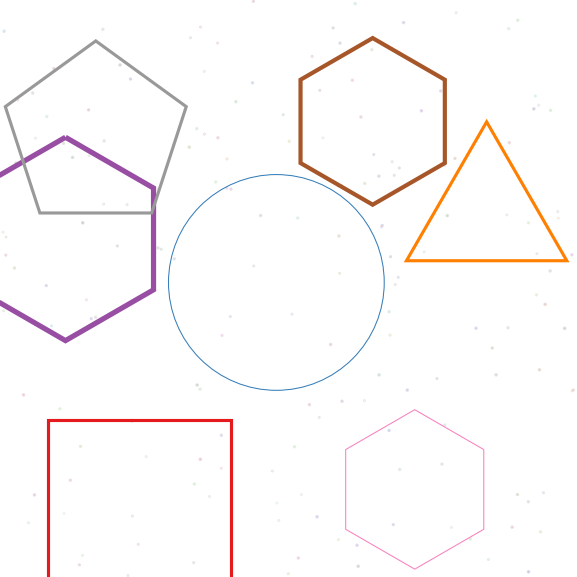[{"shape": "square", "thickness": 1.5, "radius": 0.8, "center": [0.242, 0.112]}, {"shape": "circle", "thickness": 0.5, "radius": 0.93, "center": [0.479, 0.51]}, {"shape": "hexagon", "thickness": 2.5, "radius": 0.88, "center": [0.113, 0.585]}, {"shape": "triangle", "thickness": 1.5, "radius": 0.8, "center": [0.843, 0.628]}, {"shape": "hexagon", "thickness": 2, "radius": 0.72, "center": [0.645, 0.789]}, {"shape": "hexagon", "thickness": 0.5, "radius": 0.69, "center": [0.718, 0.152]}, {"shape": "pentagon", "thickness": 1.5, "radius": 0.82, "center": [0.166, 0.764]}]